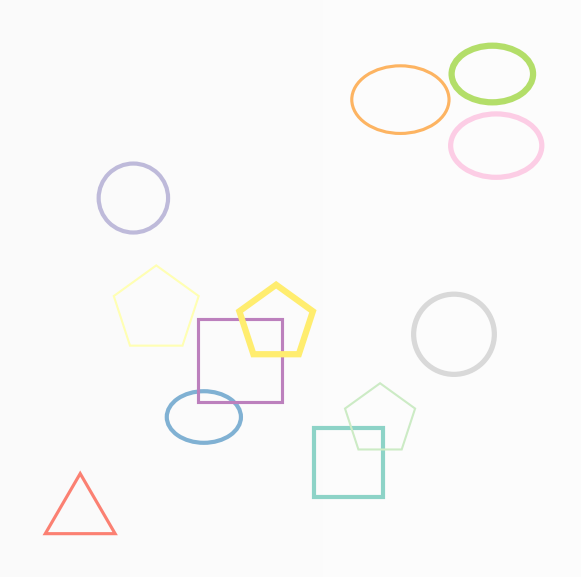[{"shape": "square", "thickness": 2, "radius": 0.3, "center": [0.599, 0.199]}, {"shape": "pentagon", "thickness": 1, "radius": 0.38, "center": [0.269, 0.463]}, {"shape": "circle", "thickness": 2, "radius": 0.3, "center": [0.229, 0.656]}, {"shape": "triangle", "thickness": 1.5, "radius": 0.35, "center": [0.138, 0.11]}, {"shape": "oval", "thickness": 2, "radius": 0.32, "center": [0.351, 0.277]}, {"shape": "oval", "thickness": 1.5, "radius": 0.42, "center": [0.689, 0.827]}, {"shape": "oval", "thickness": 3, "radius": 0.35, "center": [0.847, 0.871]}, {"shape": "oval", "thickness": 2.5, "radius": 0.39, "center": [0.854, 0.747]}, {"shape": "circle", "thickness": 2.5, "radius": 0.35, "center": [0.781, 0.42]}, {"shape": "square", "thickness": 1.5, "radius": 0.36, "center": [0.413, 0.375]}, {"shape": "pentagon", "thickness": 1, "radius": 0.32, "center": [0.654, 0.272]}, {"shape": "pentagon", "thickness": 3, "radius": 0.33, "center": [0.475, 0.44]}]